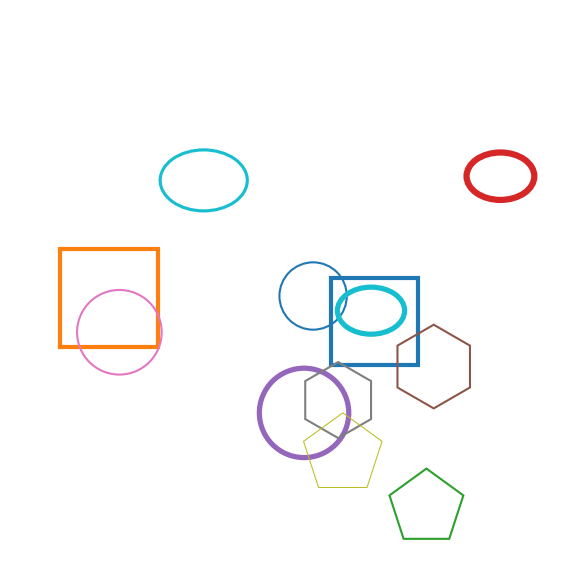[{"shape": "square", "thickness": 2, "radius": 0.38, "center": [0.648, 0.443]}, {"shape": "circle", "thickness": 1, "radius": 0.29, "center": [0.542, 0.487]}, {"shape": "square", "thickness": 2, "radius": 0.42, "center": [0.189, 0.483]}, {"shape": "pentagon", "thickness": 1, "radius": 0.34, "center": [0.738, 0.121]}, {"shape": "oval", "thickness": 3, "radius": 0.29, "center": [0.867, 0.694]}, {"shape": "circle", "thickness": 2.5, "radius": 0.39, "center": [0.526, 0.284]}, {"shape": "hexagon", "thickness": 1, "radius": 0.36, "center": [0.751, 0.364]}, {"shape": "circle", "thickness": 1, "radius": 0.37, "center": [0.207, 0.424]}, {"shape": "hexagon", "thickness": 1, "radius": 0.33, "center": [0.586, 0.306]}, {"shape": "pentagon", "thickness": 0.5, "radius": 0.36, "center": [0.594, 0.213]}, {"shape": "oval", "thickness": 2.5, "radius": 0.29, "center": [0.642, 0.461]}, {"shape": "oval", "thickness": 1.5, "radius": 0.38, "center": [0.353, 0.687]}]